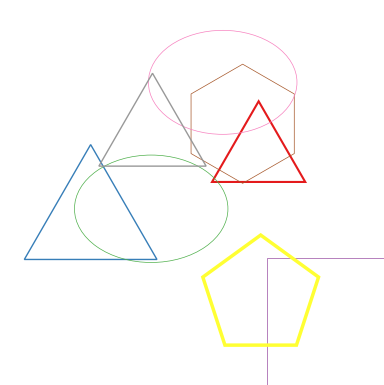[{"shape": "triangle", "thickness": 1.5, "radius": 0.7, "center": [0.672, 0.597]}, {"shape": "triangle", "thickness": 1, "radius": 0.99, "center": [0.235, 0.426]}, {"shape": "oval", "thickness": 0.5, "radius": 1.0, "center": [0.393, 0.458]}, {"shape": "square", "thickness": 0.5, "radius": 0.94, "center": [0.882, 0.143]}, {"shape": "pentagon", "thickness": 2.5, "radius": 0.79, "center": [0.677, 0.231]}, {"shape": "hexagon", "thickness": 0.5, "radius": 0.77, "center": [0.63, 0.679]}, {"shape": "oval", "thickness": 0.5, "radius": 0.96, "center": [0.578, 0.786]}, {"shape": "triangle", "thickness": 1, "radius": 0.8, "center": [0.396, 0.649]}]